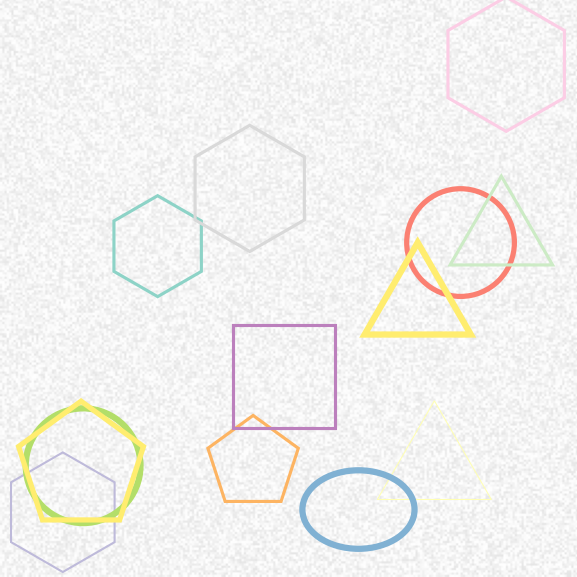[{"shape": "hexagon", "thickness": 1.5, "radius": 0.44, "center": [0.273, 0.573]}, {"shape": "triangle", "thickness": 0.5, "radius": 0.57, "center": [0.752, 0.191]}, {"shape": "hexagon", "thickness": 1, "radius": 0.52, "center": [0.109, 0.112]}, {"shape": "circle", "thickness": 2.5, "radius": 0.47, "center": [0.797, 0.579]}, {"shape": "oval", "thickness": 3, "radius": 0.49, "center": [0.621, 0.117]}, {"shape": "pentagon", "thickness": 1.5, "radius": 0.41, "center": [0.438, 0.197]}, {"shape": "circle", "thickness": 3, "radius": 0.5, "center": [0.144, 0.193]}, {"shape": "hexagon", "thickness": 1.5, "radius": 0.58, "center": [0.876, 0.888]}, {"shape": "hexagon", "thickness": 1.5, "radius": 0.55, "center": [0.432, 0.673]}, {"shape": "square", "thickness": 1.5, "radius": 0.44, "center": [0.492, 0.347]}, {"shape": "triangle", "thickness": 1.5, "radius": 0.51, "center": [0.868, 0.592]}, {"shape": "pentagon", "thickness": 2.5, "radius": 0.57, "center": [0.14, 0.191]}, {"shape": "triangle", "thickness": 3, "radius": 0.53, "center": [0.723, 0.473]}]